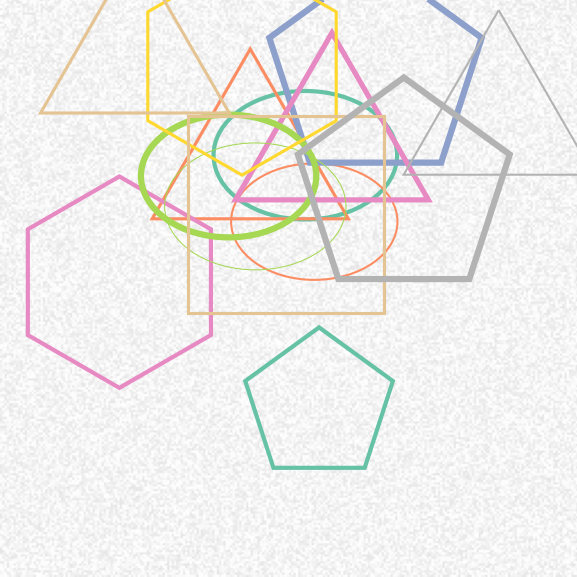[{"shape": "oval", "thickness": 2, "radius": 0.79, "center": [0.529, 0.73]}, {"shape": "pentagon", "thickness": 2, "radius": 0.67, "center": [0.552, 0.298]}, {"shape": "triangle", "thickness": 1.5, "radius": 0.98, "center": [0.433, 0.718]}, {"shape": "oval", "thickness": 1, "radius": 0.72, "center": [0.544, 0.615]}, {"shape": "pentagon", "thickness": 3, "radius": 0.97, "center": [0.65, 0.874]}, {"shape": "triangle", "thickness": 2.5, "radius": 0.96, "center": [0.575, 0.749]}, {"shape": "hexagon", "thickness": 2, "radius": 0.92, "center": [0.207, 0.511]}, {"shape": "oval", "thickness": 0.5, "radius": 0.78, "center": [0.442, 0.642]}, {"shape": "oval", "thickness": 3, "radius": 0.76, "center": [0.396, 0.694]}, {"shape": "hexagon", "thickness": 1.5, "radius": 0.94, "center": [0.419, 0.884]}, {"shape": "triangle", "thickness": 1.5, "radius": 0.94, "center": [0.234, 0.898]}, {"shape": "square", "thickness": 1.5, "radius": 0.85, "center": [0.495, 0.628]}, {"shape": "pentagon", "thickness": 3, "radius": 0.96, "center": [0.699, 0.672]}, {"shape": "triangle", "thickness": 1, "radius": 0.95, "center": [0.864, 0.792]}]